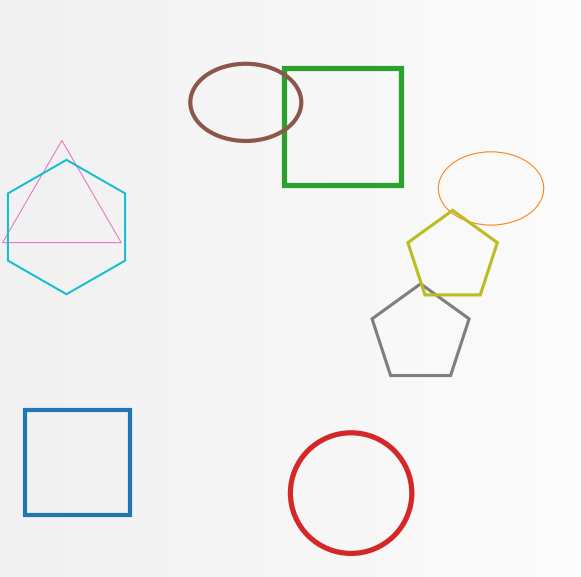[{"shape": "square", "thickness": 2, "radius": 0.45, "center": [0.133, 0.198]}, {"shape": "oval", "thickness": 0.5, "radius": 0.45, "center": [0.845, 0.673]}, {"shape": "square", "thickness": 2.5, "radius": 0.5, "center": [0.59, 0.78]}, {"shape": "circle", "thickness": 2.5, "radius": 0.52, "center": [0.604, 0.145]}, {"shape": "oval", "thickness": 2, "radius": 0.48, "center": [0.423, 0.822]}, {"shape": "triangle", "thickness": 0.5, "radius": 0.59, "center": [0.106, 0.638]}, {"shape": "pentagon", "thickness": 1.5, "radius": 0.44, "center": [0.724, 0.42]}, {"shape": "pentagon", "thickness": 1.5, "radius": 0.4, "center": [0.779, 0.554]}, {"shape": "hexagon", "thickness": 1, "radius": 0.58, "center": [0.114, 0.606]}]